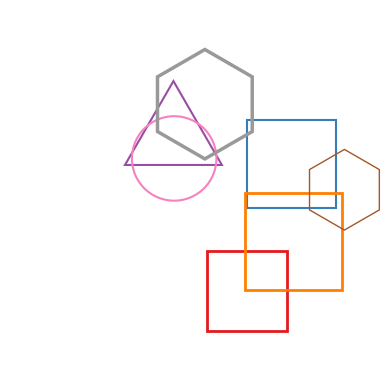[{"shape": "square", "thickness": 2, "radius": 0.52, "center": [0.642, 0.243]}, {"shape": "square", "thickness": 1.5, "radius": 0.57, "center": [0.757, 0.574]}, {"shape": "triangle", "thickness": 1.5, "radius": 0.73, "center": [0.45, 0.644]}, {"shape": "square", "thickness": 2, "radius": 0.63, "center": [0.763, 0.374]}, {"shape": "hexagon", "thickness": 1, "radius": 0.52, "center": [0.895, 0.507]}, {"shape": "circle", "thickness": 1.5, "radius": 0.55, "center": [0.452, 0.588]}, {"shape": "hexagon", "thickness": 2.5, "radius": 0.71, "center": [0.532, 0.729]}]